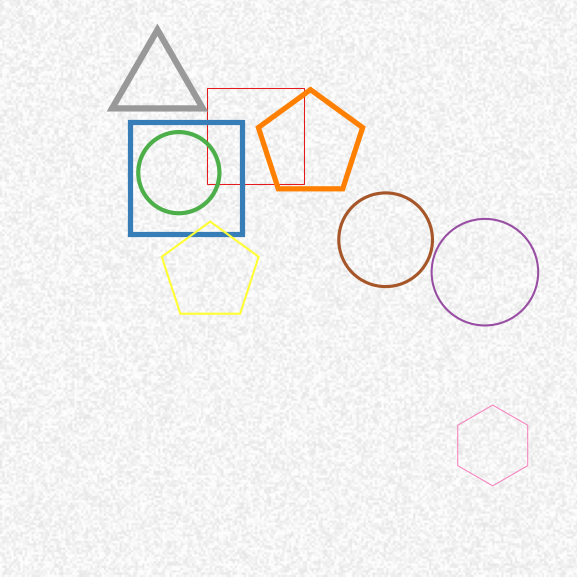[{"shape": "square", "thickness": 0.5, "radius": 0.42, "center": [0.442, 0.764]}, {"shape": "square", "thickness": 2.5, "radius": 0.49, "center": [0.322, 0.691]}, {"shape": "circle", "thickness": 2, "radius": 0.35, "center": [0.31, 0.7]}, {"shape": "circle", "thickness": 1, "radius": 0.46, "center": [0.84, 0.528]}, {"shape": "pentagon", "thickness": 2.5, "radius": 0.47, "center": [0.538, 0.749]}, {"shape": "pentagon", "thickness": 1, "radius": 0.44, "center": [0.364, 0.527]}, {"shape": "circle", "thickness": 1.5, "radius": 0.41, "center": [0.668, 0.584]}, {"shape": "hexagon", "thickness": 0.5, "radius": 0.35, "center": [0.853, 0.228]}, {"shape": "triangle", "thickness": 3, "radius": 0.45, "center": [0.273, 0.857]}]